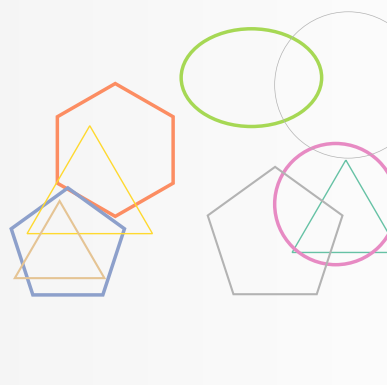[{"shape": "triangle", "thickness": 1, "radius": 0.8, "center": [0.892, 0.424]}, {"shape": "hexagon", "thickness": 2.5, "radius": 0.86, "center": [0.297, 0.61]}, {"shape": "pentagon", "thickness": 2.5, "radius": 0.77, "center": [0.175, 0.358]}, {"shape": "circle", "thickness": 2.5, "radius": 0.79, "center": [0.866, 0.47]}, {"shape": "oval", "thickness": 2.5, "radius": 0.91, "center": [0.649, 0.798]}, {"shape": "triangle", "thickness": 1, "radius": 0.93, "center": [0.232, 0.487]}, {"shape": "triangle", "thickness": 1.5, "radius": 0.67, "center": [0.154, 0.344]}, {"shape": "pentagon", "thickness": 1.5, "radius": 0.91, "center": [0.71, 0.384]}, {"shape": "circle", "thickness": 0.5, "radius": 0.95, "center": [0.899, 0.779]}]